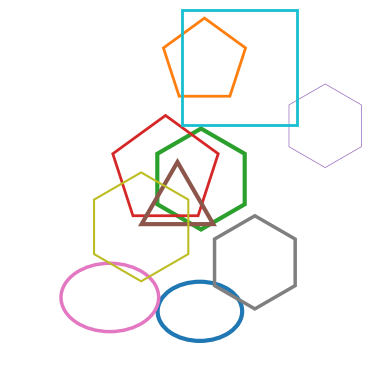[{"shape": "oval", "thickness": 3, "radius": 0.55, "center": [0.519, 0.191]}, {"shape": "pentagon", "thickness": 2, "radius": 0.56, "center": [0.531, 0.841]}, {"shape": "hexagon", "thickness": 3, "radius": 0.66, "center": [0.522, 0.535]}, {"shape": "pentagon", "thickness": 2, "radius": 0.72, "center": [0.43, 0.556]}, {"shape": "hexagon", "thickness": 0.5, "radius": 0.54, "center": [0.845, 0.673]}, {"shape": "triangle", "thickness": 3, "radius": 0.54, "center": [0.461, 0.472]}, {"shape": "oval", "thickness": 2.5, "radius": 0.63, "center": [0.285, 0.227]}, {"shape": "hexagon", "thickness": 2.5, "radius": 0.6, "center": [0.662, 0.319]}, {"shape": "hexagon", "thickness": 1.5, "radius": 0.71, "center": [0.367, 0.411]}, {"shape": "square", "thickness": 2, "radius": 0.75, "center": [0.623, 0.825]}]